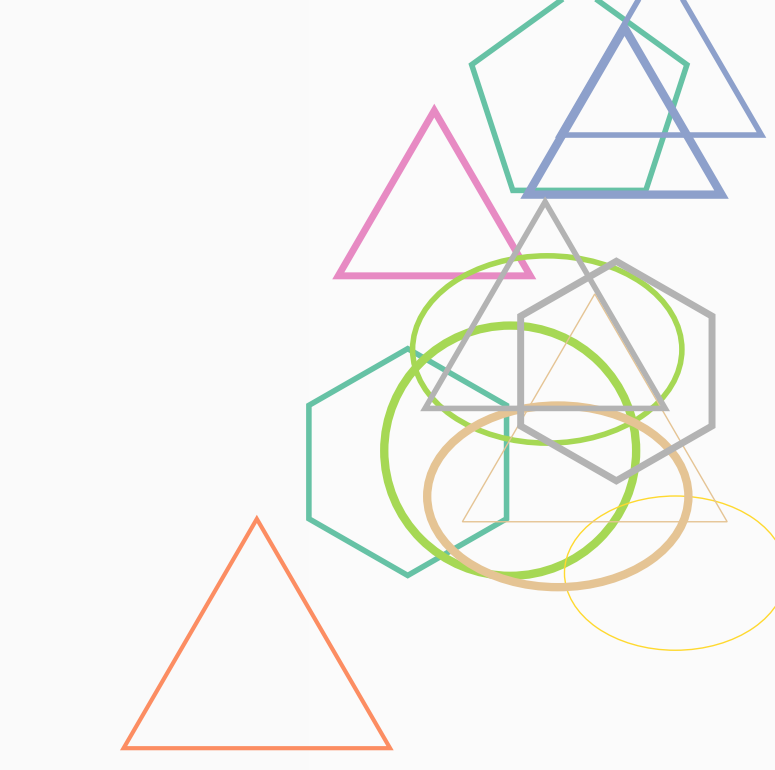[{"shape": "pentagon", "thickness": 2, "radius": 0.73, "center": [0.747, 0.871]}, {"shape": "hexagon", "thickness": 2, "radius": 0.74, "center": [0.526, 0.4]}, {"shape": "triangle", "thickness": 1.5, "radius": 0.99, "center": [0.331, 0.128]}, {"shape": "triangle", "thickness": 3, "radius": 0.72, "center": [0.806, 0.819]}, {"shape": "triangle", "thickness": 2, "radius": 0.75, "center": [0.852, 0.9]}, {"shape": "triangle", "thickness": 2.5, "radius": 0.72, "center": [0.56, 0.713]}, {"shape": "circle", "thickness": 3, "radius": 0.81, "center": [0.658, 0.415]}, {"shape": "oval", "thickness": 2, "radius": 0.87, "center": [0.706, 0.546]}, {"shape": "oval", "thickness": 0.5, "radius": 0.72, "center": [0.871, 0.256]}, {"shape": "triangle", "thickness": 0.5, "radius": 0.99, "center": [0.767, 0.421]}, {"shape": "oval", "thickness": 3, "radius": 0.84, "center": [0.72, 0.355]}, {"shape": "hexagon", "thickness": 2.5, "radius": 0.71, "center": [0.795, 0.518]}, {"shape": "triangle", "thickness": 2, "radius": 0.89, "center": [0.703, 0.559]}]